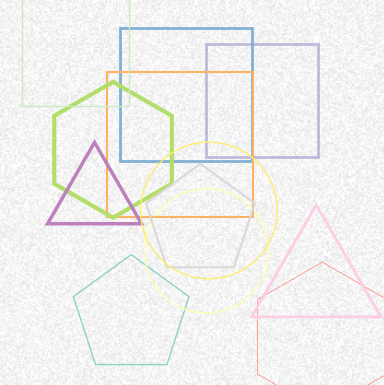[{"shape": "pentagon", "thickness": 1, "radius": 0.79, "center": [0.341, 0.181]}, {"shape": "circle", "thickness": 1, "radius": 0.81, "center": [0.536, 0.348]}, {"shape": "square", "thickness": 2, "radius": 0.73, "center": [0.681, 0.739]}, {"shape": "hexagon", "thickness": 0.5, "radius": 0.97, "center": [0.837, 0.125]}, {"shape": "square", "thickness": 2, "radius": 0.86, "center": [0.483, 0.755]}, {"shape": "square", "thickness": 1.5, "radius": 0.94, "center": [0.468, 0.625]}, {"shape": "hexagon", "thickness": 3, "radius": 0.88, "center": [0.294, 0.611]}, {"shape": "triangle", "thickness": 2, "radius": 0.97, "center": [0.821, 0.274]}, {"shape": "pentagon", "thickness": 1.5, "radius": 0.74, "center": [0.52, 0.426]}, {"shape": "triangle", "thickness": 2.5, "radius": 0.7, "center": [0.246, 0.489]}, {"shape": "square", "thickness": 1, "radius": 0.7, "center": [0.196, 0.864]}, {"shape": "circle", "thickness": 1, "radius": 0.89, "center": [0.543, 0.453]}]